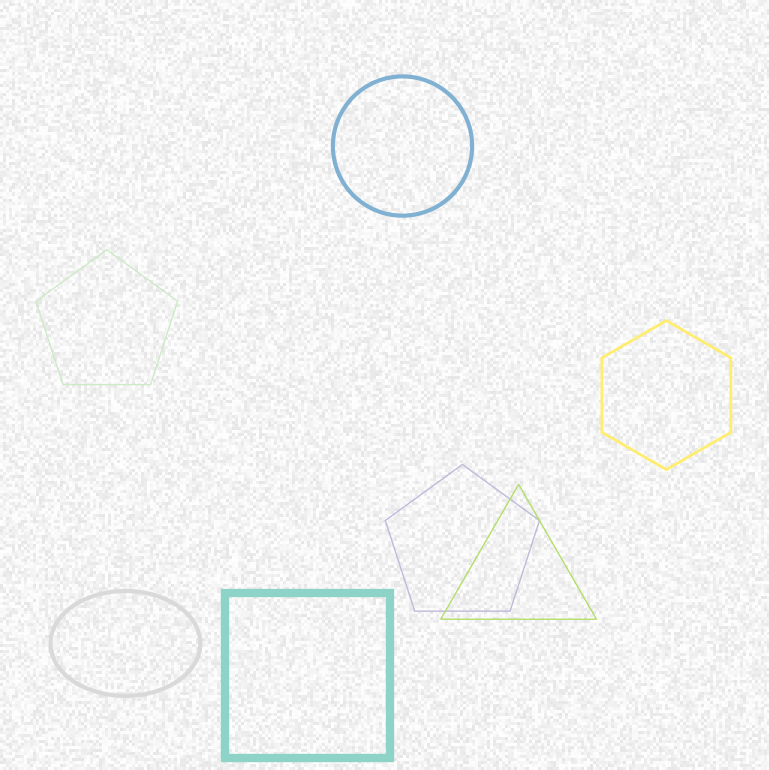[{"shape": "square", "thickness": 3, "radius": 0.54, "center": [0.4, 0.123]}, {"shape": "pentagon", "thickness": 0.5, "radius": 0.53, "center": [0.601, 0.291]}, {"shape": "circle", "thickness": 1.5, "radius": 0.45, "center": [0.523, 0.81]}, {"shape": "triangle", "thickness": 0.5, "radius": 0.58, "center": [0.674, 0.254]}, {"shape": "oval", "thickness": 1.5, "radius": 0.49, "center": [0.163, 0.164]}, {"shape": "pentagon", "thickness": 0.5, "radius": 0.48, "center": [0.139, 0.579]}, {"shape": "hexagon", "thickness": 1, "radius": 0.48, "center": [0.865, 0.487]}]